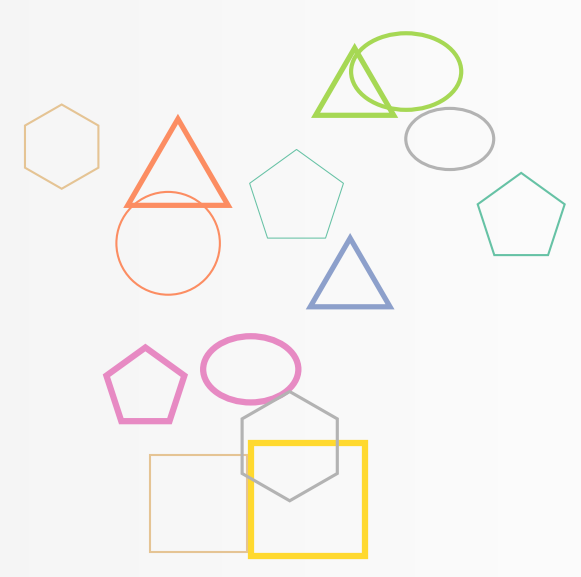[{"shape": "pentagon", "thickness": 0.5, "radius": 0.42, "center": [0.51, 0.655]}, {"shape": "pentagon", "thickness": 1, "radius": 0.39, "center": [0.897, 0.621]}, {"shape": "triangle", "thickness": 2.5, "radius": 0.5, "center": [0.306, 0.693]}, {"shape": "circle", "thickness": 1, "radius": 0.45, "center": [0.289, 0.578]}, {"shape": "triangle", "thickness": 2.5, "radius": 0.4, "center": [0.602, 0.507]}, {"shape": "pentagon", "thickness": 3, "radius": 0.35, "center": [0.25, 0.327]}, {"shape": "oval", "thickness": 3, "radius": 0.41, "center": [0.431, 0.36]}, {"shape": "oval", "thickness": 2, "radius": 0.47, "center": [0.699, 0.875]}, {"shape": "triangle", "thickness": 2.5, "radius": 0.39, "center": [0.61, 0.838]}, {"shape": "square", "thickness": 3, "radius": 0.49, "center": [0.53, 0.134]}, {"shape": "hexagon", "thickness": 1, "radius": 0.36, "center": [0.106, 0.745]}, {"shape": "square", "thickness": 1, "radius": 0.42, "center": [0.341, 0.128]}, {"shape": "oval", "thickness": 1.5, "radius": 0.38, "center": [0.774, 0.758]}, {"shape": "hexagon", "thickness": 1.5, "radius": 0.47, "center": [0.498, 0.227]}]